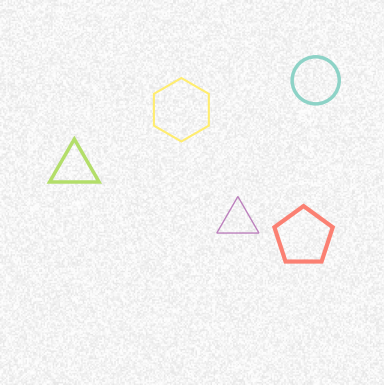[{"shape": "circle", "thickness": 2.5, "radius": 0.31, "center": [0.82, 0.791]}, {"shape": "pentagon", "thickness": 3, "radius": 0.4, "center": [0.788, 0.385]}, {"shape": "triangle", "thickness": 2.5, "radius": 0.37, "center": [0.193, 0.564]}, {"shape": "triangle", "thickness": 1, "radius": 0.32, "center": [0.618, 0.426]}, {"shape": "hexagon", "thickness": 1.5, "radius": 0.41, "center": [0.471, 0.715]}]